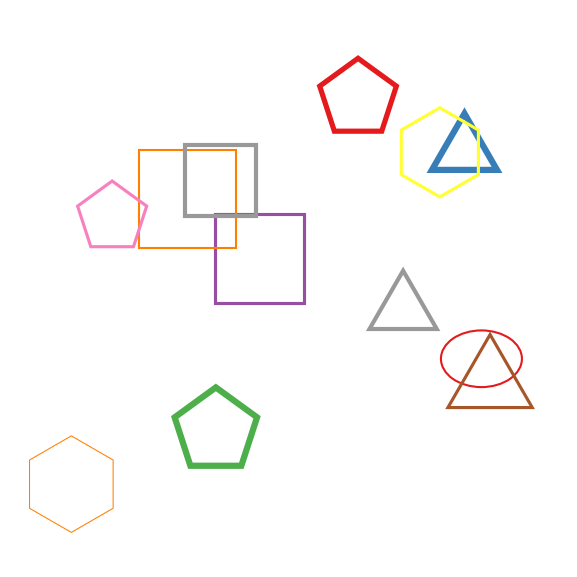[{"shape": "pentagon", "thickness": 2.5, "radius": 0.35, "center": [0.62, 0.828]}, {"shape": "oval", "thickness": 1, "radius": 0.35, "center": [0.834, 0.378]}, {"shape": "triangle", "thickness": 3, "radius": 0.33, "center": [0.804, 0.737]}, {"shape": "pentagon", "thickness": 3, "radius": 0.38, "center": [0.374, 0.253]}, {"shape": "square", "thickness": 1.5, "radius": 0.38, "center": [0.449, 0.552]}, {"shape": "square", "thickness": 1, "radius": 0.42, "center": [0.325, 0.655]}, {"shape": "hexagon", "thickness": 0.5, "radius": 0.42, "center": [0.124, 0.161]}, {"shape": "hexagon", "thickness": 1.5, "radius": 0.39, "center": [0.762, 0.735]}, {"shape": "triangle", "thickness": 1.5, "radius": 0.42, "center": [0.849, 0.336]}, {"shape": "pentagon", "thickness": 1.5, "radius": 0.31, "center": [0.194, 0.623]}, {"shape": "square", "thickness": 2, "radius": 0.31, "center": [0.382, 0.686]}, {"shape": "triangle", "thickness": 2, "radius": 0.34, "center": [0.698, 0.463]}]